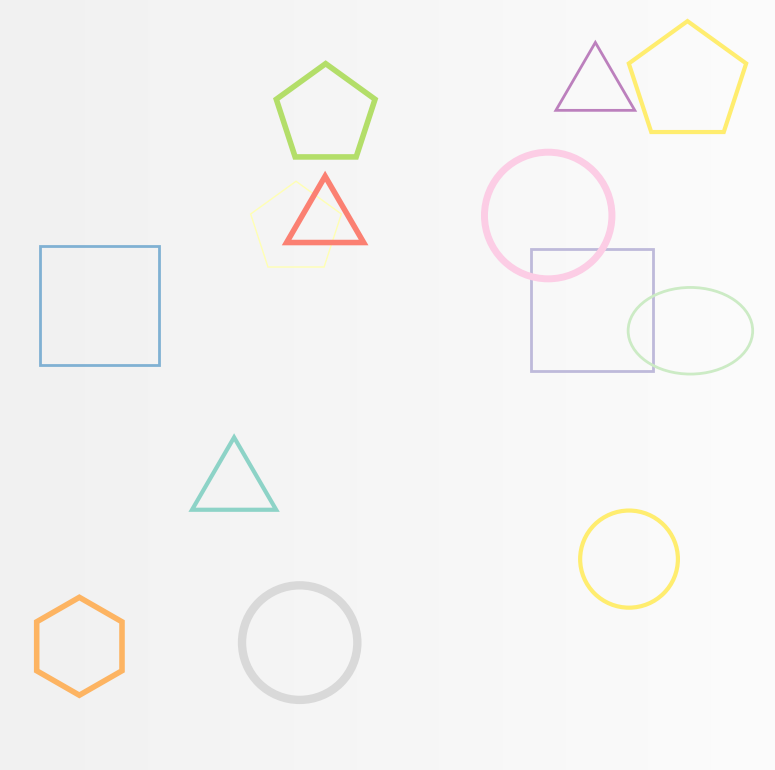[{"shape": "triangle", "thickness": 1.5, "radius": 0.31, "center": [0.302, 0.369]}, {"shape": "pentagon", "thickness": 0.5, "radius": 0.31, "center": [0.382, 0.703]}, {"shape": "square", "thickness": 1, "radius": 0.39, "center": [0.764, 0.597]}, {"shape": "triangle", "thickness": 2, "radius": 0.29, "center": [0.42, 0.714]}, {"shape": "square", "thickness": 1, "radius": 0.38, "center": [0.129, 0.603]}, {"shape": "hexagon", "thickness": 2, "radius": 0.32, "center": [0.102, 0.161]}, {"shape": "pentagon", "thickness": 2, "radius": 0.33, "center": [0.42, 0.85]}, {"shape": "circle", "thickness": 2.5, "radius": 0.41, "center": [0.707, 0.72]}, {"shape": "circle", "thickness": 3, "radius": 0.37, "center": [0.387, 0.165]}, {"shape": "triangle", "thickness": 1, "radius": 0.29, "center": [0.768, 0.886]}, {"shape": "oval", "thickness": 1, "radius": 0.4, "center": [0.891, 0.57]}, {"shape": "circle", "thickness": 1.5, "radius": 0.32, "center": [0.812, 0.274]}, {"shape": "pentagon", "thickness": 1.5, "radius": 0.4, "center": [0.887, 0.893]}]